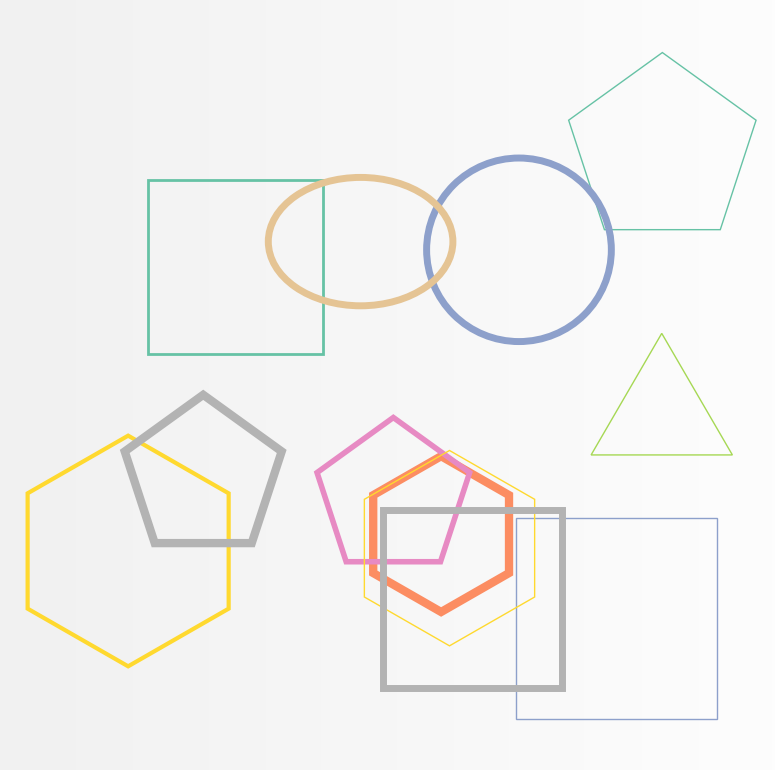[{"shape": "square", "thickness": 1, "radius": 0.57, "center": [0.304, 0.653]}, {"shape": "pentagon", "thickness": 0.5, "radius": 0.64, "center": [0.855, 0.805]}, {"shape": "hexagon", "thickness": 3, "radius": 0.51, "center": [0.569, 0.306]}, {"shape": "circle", "thickness": 2.5, "radius": 0.6, "center": [0.67, 0.676]}, {"shape": "square", "thickness": 0.5, "radius": 0.65, "center": [0.795, 0.196]}, {"shape": "pentagon", "thickness": 2, "radius": 0.52, "center": [0.508, 0.354]}, {"shape": "triangle", "thickness": 0.5, "radius": 0.53, "center": [0.854, 0.462]}, {"shape": "hexagon", "thickness": 0.5, "radius": 0.63, "center": [0.58, 0.288]}, {"shape": "hexagon", "thickness": 1.5, "radius": 0.75, "center": [0.165, 0.284]}, {"shape": "oval", "thickness": 2.5, "radius": 0.6, "center": [0.465, 0.686]}, {"shape": "pentagon", "thickness": 3, "radius": 0.53, "center": [0.262, 0.381]}, {"shape": "square", "thickness": 2.5, "radius": 0.58, "center": [0.61, 0.222]}]